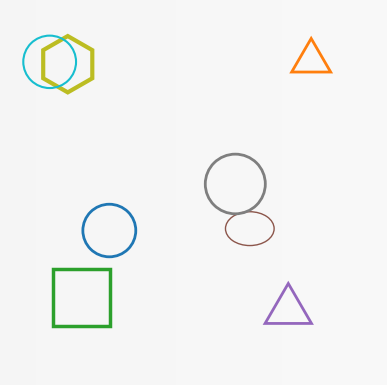[{"shape": "circle", "thickness": 2, "radius": 0.34, "center": [0.282, 0.401]}, {"shape": "triangle", "thickness": 2, "radius": 0.29, "center": [0.803, 0.842]}, {"shape": "square", "thickness": 2.5, "radius": 0.37, "center": [0.211, 0.228]}, {"shape": "triangle", "thickness": 2, "radius": 0.35, "center": [0.744, 0.194]}, {"shape": "oval", "thickness": 1, "radius": 0.31, "center": [0.645, 0.406]}, {"shape": "circle", "thickness": 2, "radius": 0.39, "center": [0.607, 0.522]}, {"shape": "hexagon", "thickness": 3, "radius": 0.37, "center": [0.175, 0.833]}, {"shape": "circle", "thickness": 1.5, "radius": 0.34, "center": [0.128, 0.839]}]